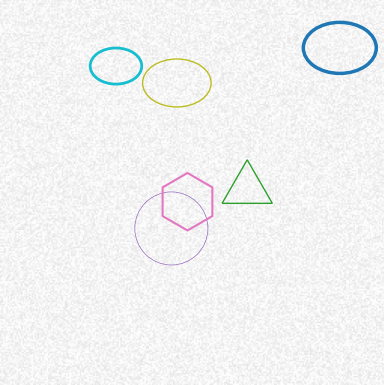[{"shape": "oval", "thickness": 2.5, "radius": 0.47, "center": [0.883, 0.876]}, {"shape": "triangle", "thickness": 1, "radius": 0.38, "center": [0.642, 0.51]}, {"shape": "circle", "thickness": 0.5, "radius": 0.47, "center": [0.445, 0.407]}, {"shape": "hexagon", "thickness": 1.5, "radius": 0.37, "center": [0.487, 0.476]}, {"shape": "oval", "thickness": 1, "radius": 0.44, "center": [0.459, 0.784]}, {"shape": "oval", "thickness": 2, "radius": 0.33, "center": [0.301, 0.828]}]